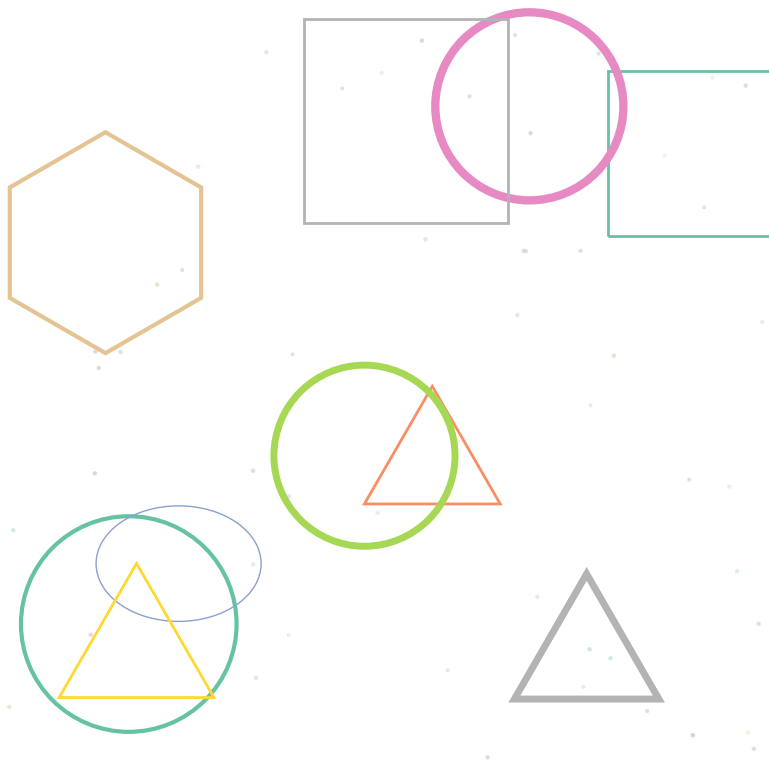[{"shape": "square", "thickness": 1, "radius": 0.54, "center": [0.897, 0.801]}, {"shape": "circle", "thickness": 1.5, "radius": 0.7, "center": [0.167, 0.19]}, {"shape": "triangle", "thickness": 1, "radius": 0.51, "center": [0.561, 0.396]}, {"shape": "oval", "thickness": 0.5, "radius": 0.54, "center": [0.232, 0.268]}, {"shape": "circle", "thickness": 3, "radius": 0.61, "center": [0.687, 0.862]}, {"shape": "circle", "thickness": 2.5, "radius": 0.59, "center": [0.473, 0.408]}, {"shape": "triangle", "thickness": 1, "radius": 0.58, "center": [0.177, 0.152]}, {"shape": "hexagon", "thickness": 1.5, "radius": 0.72, "center": [0.137, 0.685]}, {"shape": "square", "thickness": 1, "radius": 0.66, "center": [0.527, 0.843]}, {"shape": "triangle", "thickness": 2.5, "radius": 0.54, "center": [0.762, 0.146]}]